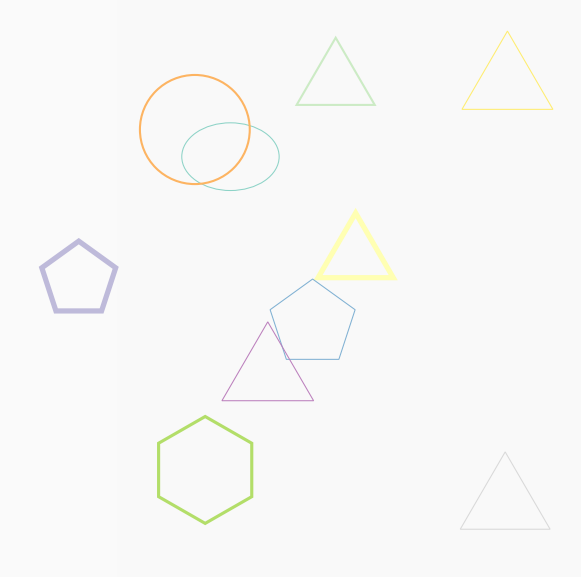[{"shape": "oval", "thickness": 0.5, "radius": 0.42, "center": [0.396, 0.728]}, {"shape": "triangle", "thickness": 2.5, "radius": 0.37, "center": [0.612, 0.556]}, {"shape": "pentagon", "thickness": 2.5, "radius": 0.33, "center": [0.135, 0.515]}, {"shape": "pentagon", "thickness": 0.5, "radius": 0.38, "center": [0.538, 0.439]}, {"shape": "circle", "thickness": 1, "radius": 0.47, "center": [0.335, 0.775]}, {"shape": "hexagon", "thickness": 1.5, "radius": 0.46, "center": [0.353, 0.185]}, {"shape": "triangle", "thickness": 0.5, "radius": 0.45, "center": [0.869, 0.127]}, {"shape": "triangle", "thickness": 0.5, "radius": 0.46, "center": [0.461, 0.351]}, {"shape": "triangle", "thickness": 1, "radius": 0.39, "center": [0.578, 0.856]}, {"shape": "triangle", "thickness": 0.5, "radius": 0.45, "center": [0.873, 0.855]}]